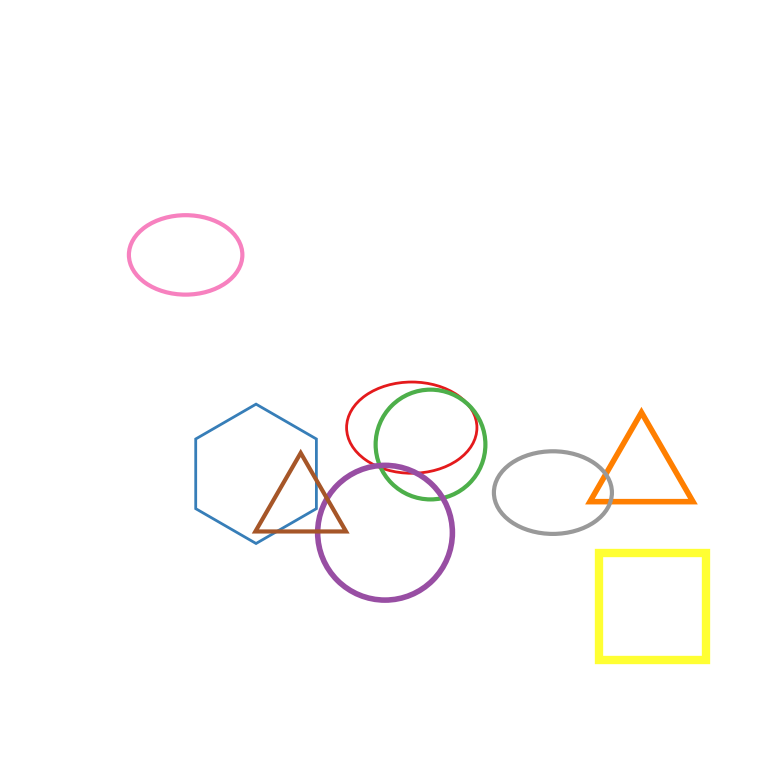[{"shape": "oval", "thickness": 1, "radius": 0.42, "center": [0.535, 0.445]}, {"shape": "hexagon", "thickness": 1, "radius": 0.45, "center": [0.333, 0.385]}, {"shape": "circle", "thickness": 1.5, "radius": 0.36, "center": [0.559, 0.423]}, {"shape": "circle", "thickness": 2, "radius": 0.44, "center": [0.5, 0.308]}, {"shape": "triangle", "thickness": 2, "radius": 0.39, "center": [0.833, 0.387]}, {"shape": "square", "thickness": 3, "radius": 0.35, "center": [0.847, 0.213]}, {"shape": "triangle", "thickness": 1.5, "radius": 0.34, "center": [0.391, 0.344]}, {"shape": "oval", "thickness": 1.5, "radius": 0.37, "center": [0.241, 0.669]}, {"shape": "oval", "thickness": 1.5, "radius": 0.38, "center": [0.718, 0.36]}]